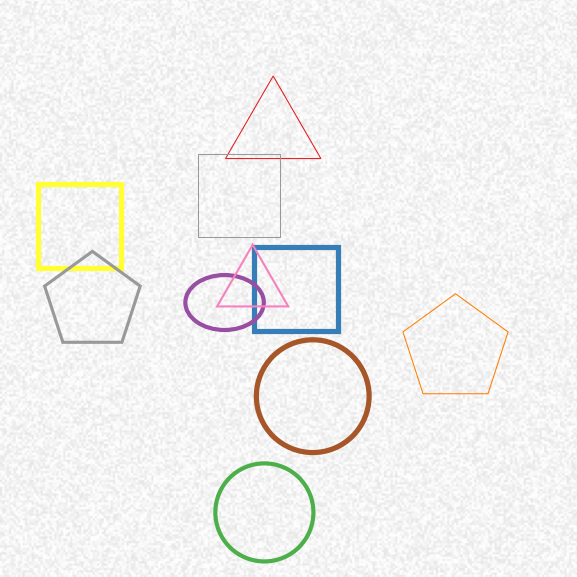[{"shape": "triangle", "thickness": 0.5, "radius": 0.48, "center": [0.473, 0.772]}, {"shape": "square", "thickness": 2.5, "radius": 0.37, "center": [0.512, 0.499]}, {"shape": "circle", "thickness": 2, "radius": 0.42, "center": [0.458, 0.112]}, {"shape": "oval", "thickness": 2, "radius": 0.34, "center": [0.389, 0.475]}, {"shape": "pentagon", "thickness": 0.5, "radius": 0.48, "center": [0.789, 0.395]}, {"shape": "square", "thickness": 2.5, "radius": 0.36, "center": [0.137, 0.608]}, {"shape": "circle", "thickness": 2.5, "radius": 0.49, "center": [0.542, 0.313]}, {"shape": "triangle", "thickness": 1, "radius": 0.36, "center": [0.438, 0.504]}, {"shape": "square", "thickness": 0.5, "radius": 0.36, "center": [0.414, 0.661]}, {"shape": "pentagon", "thickness": 1.5, "radius": 0.44, "center": [0.16, 0.477]}]